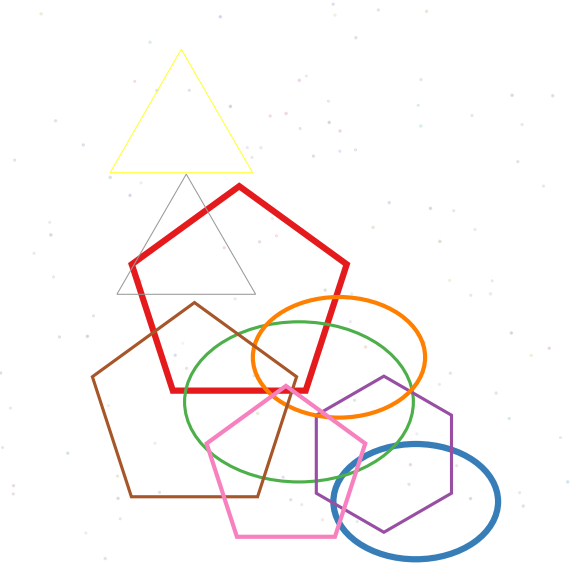[{"shape": "pentagon", "thickness": 3, "radius": 0.98, "center": [0.414, 0.481]}, {"shape": "oval", "thickness": 3, "radius": 0.71, "center": [0.72, 0.13]}, {"shape": "oval", "thickness": 1.5, "radius": 0.99, "center": [0.518, 0.303]}, {"shape": "hexagon", "thickness": 1.5, "radius": 0.68, "center": [0.665, 0.213]}, {"shape": "oval", "thickness": 2, "radius": 0.75, "center": [0.587, 0.38]}, {"shape": "triangle", "thickness": 0.5, "radius": 0.71, "center": [0.314, 0.771]}, {"shape": "pentagon", "thickness": 1.5, "radius": 0.93, "center": [0.337, 0.289]}, {"shape": "pentagon", "thickness": 2, "radius": 0.72, "center": [0.495, 0.187]}, {"shape": "triangle", "thickness": 0.5, "radius": 0.69, "center": [0.323, 0.559]}]